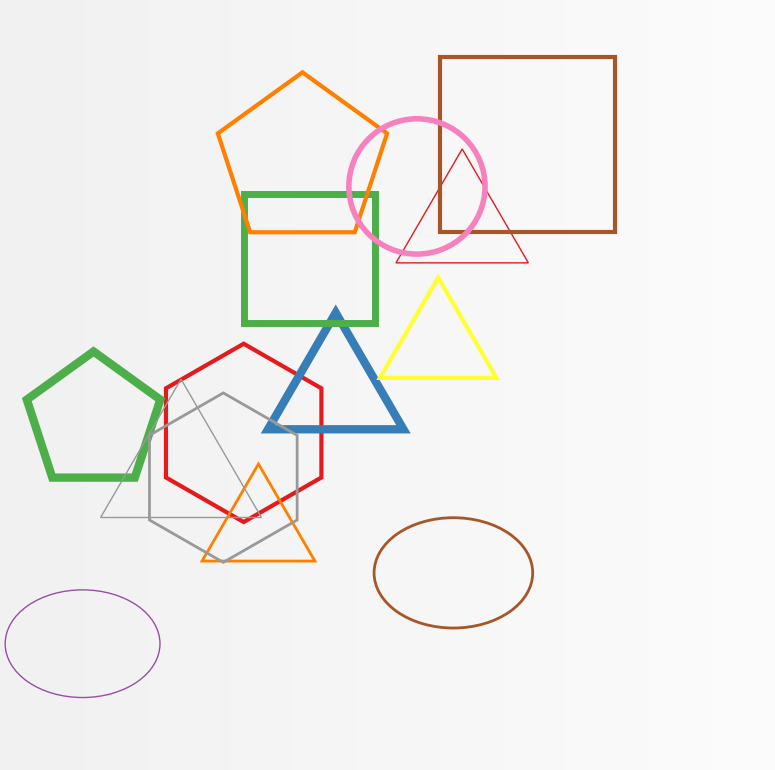[{"shape": "triangle", "thickness": 0.5, "radius": 0.49, "center": [0.596, 0.708]}, {"shape": "hexagon", "thickness": 1.5, "radius": 0.58, "center": [0.314, 0.438]}, {"shape": "triangle", "thickness": 3, "radius": 0.5, "center": [0.433, 0.493]}, {"shape": "pentagon", "thickness": 3, "radius": 0.45, "center": [0.121, 0.453]}, {"shape": "square", "thickness": 2.5, "radius": 0.42, "center": [0.399, 0.665]}, {"shape": "oval", "thickness": 0.5, "radius": 0.5, "center": [0.107, 0.164]}, {"shape": "pentagon", "thickness": 1.5, "radius": 0.57, "center": [0.39, 0.791]}, {"shape": "triangle", "thickness": 1, "radius": 0.42, "center": [0.334, 0.313]}, {"shape": "triangle", "thickness": 1.5, "radius": 0.43, "center": [0.565, 0.553]}, {"shape": "oval", "thickness": 1, "radius": 0.51, "center": [0.585, 0.256]}, {"shape": "square", "thickness": 1.5, "radius": 0.57, "center": [0.68, 0.812]}, {"shape": "circle", "thickness": 2, "radius": 0.44, "center": [0.538, 0.758]}, {"shape": "hexagon", "thickness": 1, "radius": 0.55, "center": [0.288, 0.38]}, {"shape": "triangle", "thickness": 0.5, "radius": 0.6, "center": [0.234, 0.388]}]